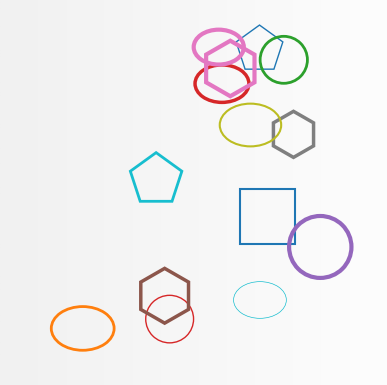[{"shape": "square", "thickness": 1.5, "radius": 0.35, "center": [0.69, 0.437]}, {"shape": "pentagon", "thickness": 1, "radius": 0.32, "center": [0.67, 0.872]}, {"shape": "oval", "thickness": 2, "radius": 0.41, "center": [0.213, 0.147]}, {"shape": "circle", "thickness": 2, "radius": 0.31, "center": [0.732, 0.845]}, {"shape": "oval", "thickness": 2.5, "radius": 0.35, "center": [0.573, 0.783]}, {"shape": "circle", "thickness": 1, "radius": 0.31, "center": [0.438, 0.171]}, {"shape": "circle", "thickness": 3, "radius": 0.4, "center": [0.827, 0.359]}, {"shape": "hexagon", "thickness": 2.5, "radius": 0.36, "center": [0.425, 0.232]}, {"shape": "hexagon", "thickness": 3, "radius": 0.36, "center": [0.594, 0.822]}, {"shape": "oval", "thickness": 3, "radius": 0.32, "center": [0.565, 0.878]}, {"shape": "hexagon", "thickness": 2.5, "radius": 0.3, "center": [0.757, 0.651]}, {"shape": "oval", "thickness": 1.5, "radius": 0.4, "center": [0.646, 0.675]}, {"shape": "oval", "thickness": 0.5, "radius": 0.34, "center": [0.671, 0.221]}, {"shape": "pentagon", "thickness": 2, "radius": 0.35, "center": [0.403, 0.534]}]